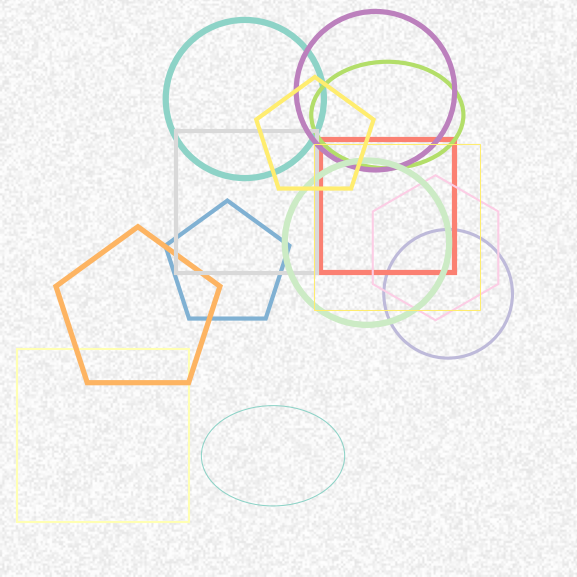[{"shape": "circle", "thickness": 3, "radius": 0.68, "center": [0.424, 0.828]}, {"shape": "oval", "thickness": 0.5, "radius": 0.62, "center": [0.473, 0.21]}, {"shape": "square", "thickness": 1, "radius": 0.75, "center": [0.178, 0.245]}, {"shape": "circle", "thickness": 1.5, "radius": 0.56, "center": [0.776, 0.49]}, {"shape": "square", "thickness": 2.5, "radius": 0.58, "center": [0.67, 0.644]}, {"shape": "pentagon", "thickness": 2, "radius": 0.56, "center": [0.394, 0.539]}, {"shape": "pentagon", "thickness": 2.5, "radius": 0.75, "center": [0.239, 0.457]}, {"shape": "oval", "thickness": 2, "radius": 0.66, "center": [0.671, 0.8]}, {"shape": "hexagon", "thickness": 1, "radius": 0.63, "center": [0.754, 0.57]}, {"shape": "square", "thickness": 2, "radius": 0.61, "center": [0.427, 0.649]}, {"shape": "circle", "thickness": 2.5, "radius": 0.69, "center": [0.65, 0.842]}, {"shape": "circle", "thickness": 3, "radius": 0.71, "center": [0.635, 0.579]}, {"shape": "square", "thickness": 0.5, "radius": 0.72, "center": [0.688, 0.606]}, {"shape": "pentagon", "thickness": 2, "radius": 0.53, "center": [0.545, 0.759]}]